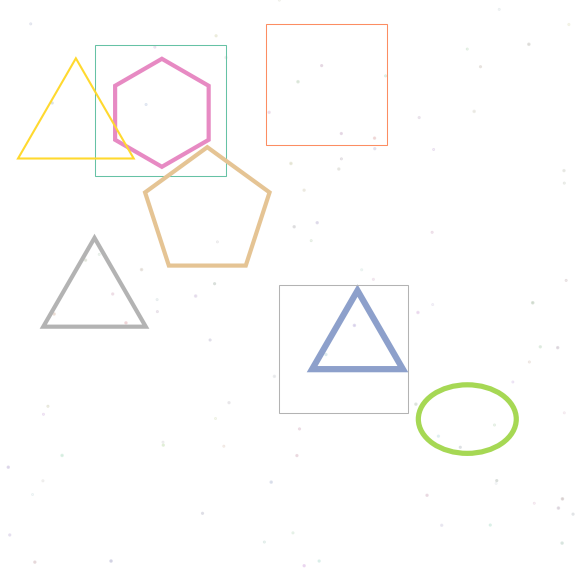[{"shape": "square", "thickness": 0.5, "radius": 0.57, "center": [0.277, 0.808]}, {"shape": "square", "thickness": 0.5, "radius": 0.53, "center": [0.565, 0.853]}, {"shape": "triangle", "thickness": 3, "radius": 0.45, "center": [0.619, 0.405]}, {"shape": "hexagon", "thickness": 2, "radius": 0.47, "center": [0.28, 0.804]}, {"shape": "oval", "thickness": 2.5, "radius": 0.42, "center": [0.809, 0.273]}, {"shape": "triangle", "thickness": 1, "radius": 0.58, "center": [0.131, 0.782]}, {"shape": "pentagon", "thickness": 2, "radius": 0.57, "center": [0.359, 0.631]}, {"shape": "triangle", "thickness": 2, "radius": 0.51, "center": [0.164, 0.485]}, {"shape": "square", "thickness": 0.5, "radius": 0.56, "center": [0.595, 0.395]}]